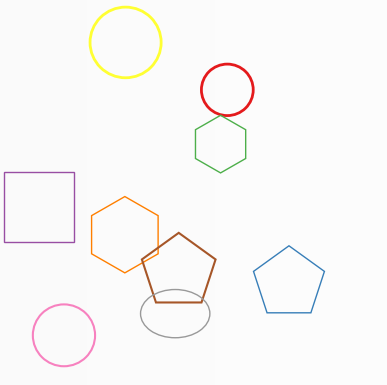[{"shape": "circle", "thickness": 2, "radius": 0.33, "center": [0.587, 0.767]}, {"shape": "pentagon", "thickness": 1, "radius": 0.48, "center": [0.746, 0.265]}, {"shape": "hexagon", "thickness": 1, "radius": 0.37, "center": [0.569, 0.626]}, {"shape": "square", "thickness": 1, "radius": 0.45, "center": [0.1, 0.462]}, {"shape": "hexagon", "thickness": 1, "radius": 0.5, "center": [0.322, 0.39]}, {"shape": "circle", "thickness": 2, "radius": 0.46, "center": [0.324, 0.89]}, {"shape": "pentagon", "thickness": 1.5, "radius": 0.5, "center": [0.461, 0.295]}, {"shape": "circle", "thickness": 1.5, "radius": 0.4, "center": [0.165, 0.129]}, {"shape": "oval", "thickness": 1, "radius": 0.45, "center": [0.452, 0.185]}]